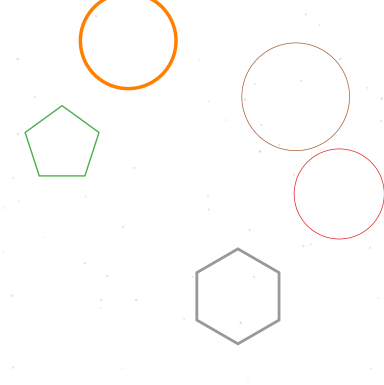[{"shape": "circle", "thickness": 0.5, "radius": 0.59, "center": [0.881, 0.496]}, {"shape": "pentagon", "thickness": 1, "radius": 0.5, "center": [0.161, 0.625]}, {"shape": "circle", "thickness": 2.5, "radius": 0.62, "center": [0.333, 0.894]}, {"shape": "circle", "thickness": 0.5, "radius": 0.7, "center": [0.768, 0.749]}, {"shape": "hexagon", "thickness": 2, "radius": 0.62, "center": [0.618, 0.23]}]